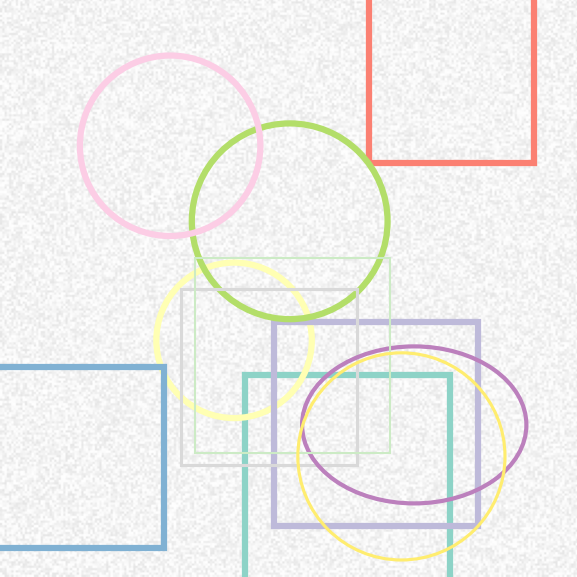[{"shape": "square", "thickness": 3, "radius": 0.89, "center": [0.602, 0.172]}, {"shape": "circle", "thickness": 3, "radius": 0.67, "center": [0.405, 0.41]}, {"shape": "square", "thickness": 3, "radius": 0.88, "center": [0.651, 0.265]}, {"shape": "square", "thickness": 3, "radius": 0.71, "center": [0.781, 0.859]}, {"shape": "square", "thickness": 3, "radius": 0.79, "center": [0.127, 0.207]}, {"shape": "circle", "thickness": 3, "radius": 0.85, "center": [0.502, 0.616]}, {"shape": "circle", "thickness": 3, "radius": 0.78, "center": [0.295, 0.747]}, {"shape": "square", "thickness": 1.5, "radius": 0.76, "center": [0.465, 0.346]}, {"shape": "oval", "thickness": 2, "radius": 0.97, "center": [0.717, 0.263]}, {"shape": "square", "thickness": 1, "radius": 0.84, "center": [0.506, 0.383]}, {"shape": "circle", "thickness": 1.5, "radius": 0.9, "center": [0.695, 0.209]}]